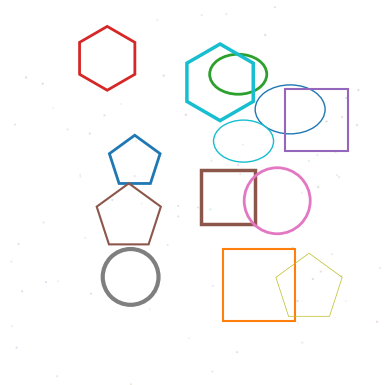[{"shape": "oval", "thickness": 1, "radius": 0.45, "center": [0.754, 0.716]}, {"shape": "pentagon", "thickness": 2, "radius": 0.35, "center": [0.35, 0.579]}, {"shape": "square", "thickness": 1.5, "radius": 0.47, "center": [0.673, 0.26]}, {"shape": "oval", "thickness": 2, "radius": 0.37, "center": [0.619, 0.807]}, {"shape": "hexagon", "thickness": 2, "radius": 0.41, "center": [0.278, 0.848]}, {"shape": "square", "thickness": 1.5, "radius": 0.4, "center": [0.822, 0.688]}, {"shape": "pentagon", "thickness": 1.5, "radius": 0.44, "center": [0.334, 0.436]}, {"shape": "square", "thickness": 2.5, "radius": 0.35, "center": [0.593, 0.489]}, {"shape": "circle", "thickness": 2, "radius": 0.43, "center": [0.72, 0.479]}, {"shape": "circle", "thickness": 3, "radius": 0.36, "center": [0.339, 0.281]}, {"shape": "pentagon", "thickness": 0.5, "radius": 0.45, "center": [0.803, 0.252]}, {"shape": "oval", "thickness": 1, "radius": 0.39, "center": [0.633, 0.634]}, {"shape": "hexagon", "thickness": 2.5, "radius": 0.5, "center": [0.572, 0.786]}]